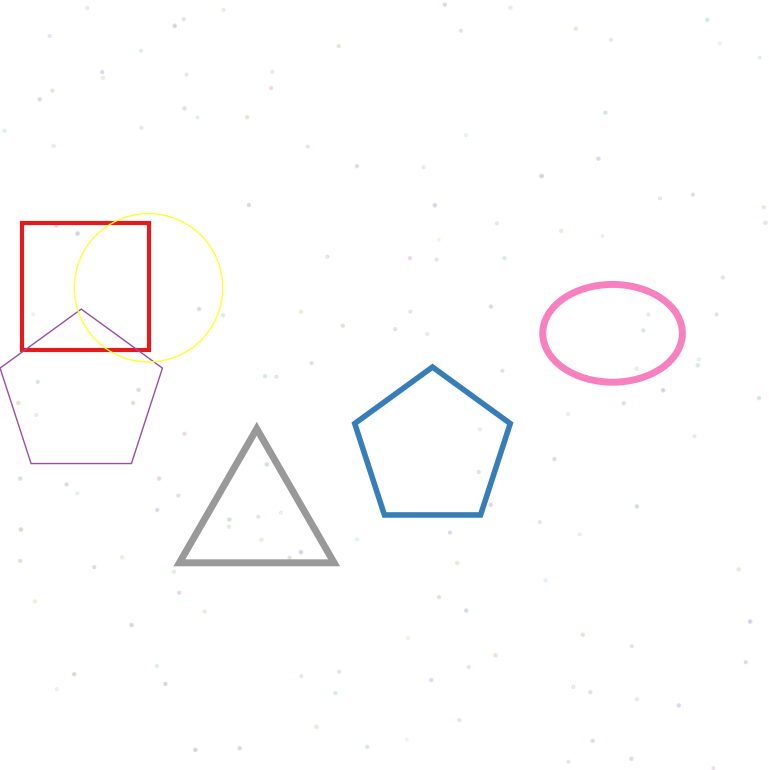[{"shape": "square", "thickness": 1.5, "radius": 0.41, "center": [0.111, 0.628]}, {"shape": "pentagon", "thickness": 2, "radius": 0.53, "center": [0.562, 0.417]}, {"shape": "pentagon", "thickness": 0.5, "radius": 0.55, "center": [0.106, 0.488]}, {"shape": "circle", "thickness": 0.5, "radius": 0.48, "center": [0.193, 0.626]}, {"shape": "oval", "thickness": 2.5, "radius": 0.45, "center": [0.796, 0.567]}, {"shape": "triangle", "thickness": 2.5, "radius": 0.58, "center": [0.333, 0.327]}]